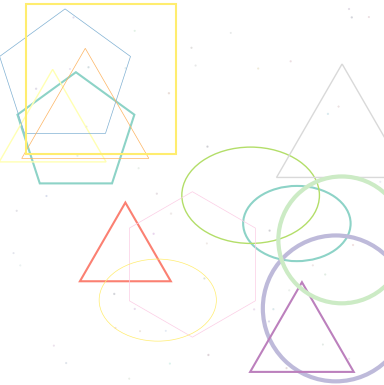[{"shape": "oval", "thickness": 1.5, "radius": 0.7, "center": [0.771, 0.419]}, {"shape": "pentagon", "thickness": 1.5, "radius": 0.8, "center": [0.197, 0.653]}, {"shape": "triangle", "thickness": 1, "radius": 0.8, "center": [0.137, 0.66]}, {"shape": "circle", "thickness": 3, "radius": 0.95, "center": [0.872, 0.199]}, {"shape": "triangle", "thickness": 1.5, "radius": 0.68, "center": [0.326, 0.338]}, {"shape": "pentagon", "thickness": 0.5, "radius": 0.89, "center": [0.169, 0.798]}, {"shape": "triangle", "thickness": 0.5, "radius": 0.95, "center": [0.221, 0.684]}, {"shape": "oval", "thickness": 1, "radius": 0.89, "center": [0.651, 0.493]}, {"shape": "hexagon", "thickness": 0.5, "radius": 0.94, "center": [0.5, 0.313]}, {"shape": "triangle", "thickness": 1, "radius": 0.98, "center": [0.889, 0.637]}, {"shape": "triangle", "thickness": 1.5, "radius": 0.78, "center": [0.784, 0.112]}, {"shape": "circle", "thickness": 3, "radius": 0.82, "center": [0.888, 0.377]}, {"shape": "oval", "thickness": 0.5, "radius": 0.76, "center": [0.41, 0.22]}, {"shape": "square", "thickness": 1.5, "radius": 0.97, "center": [0.263, 0.795]}]